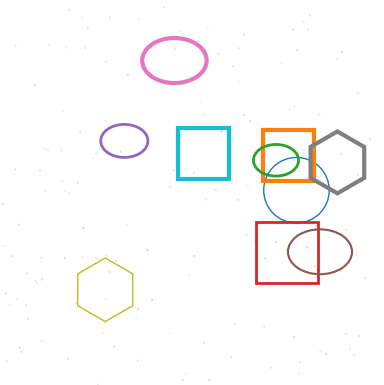[{"shape": "circle", "thickness": 1, "radius": 0.43, "center": [0.77, 0.506]}, {"shape": "square", "thickness": 3, "radius": 0.33, "center": [0.749, 0.597]}, {"shape": "oval", "thickness": 2, "radius": 0.29, "center": [0.717, 0.584]}, {"shape": "square", "thickness": 2, "radius": 0.4, "center": [0.745, 0.344]}, {"shape": "oval", "thickness": 2, "radius": 0.31, "center": [0.323, 0.634]}, {"shape": "oval", "thickness": 1.5, "radius": 0.42, "center": [0.831, 0.346]}, {"shape": "oval", "thickness": 3, "radius": 0.42, "center": [0.453, 0.843]}, {"shape": "hexagon", "thickness": 3, "radius": 0.4, "center": [0.876, 0.578]}, {"shape": "hexagon", "thickness": 1, "radius": 0.41, "center": [0.273, 0.247]}, {"shape": "square", "thickness": 3, "radius": 0.33, "center": [0.528, 0.601]}]